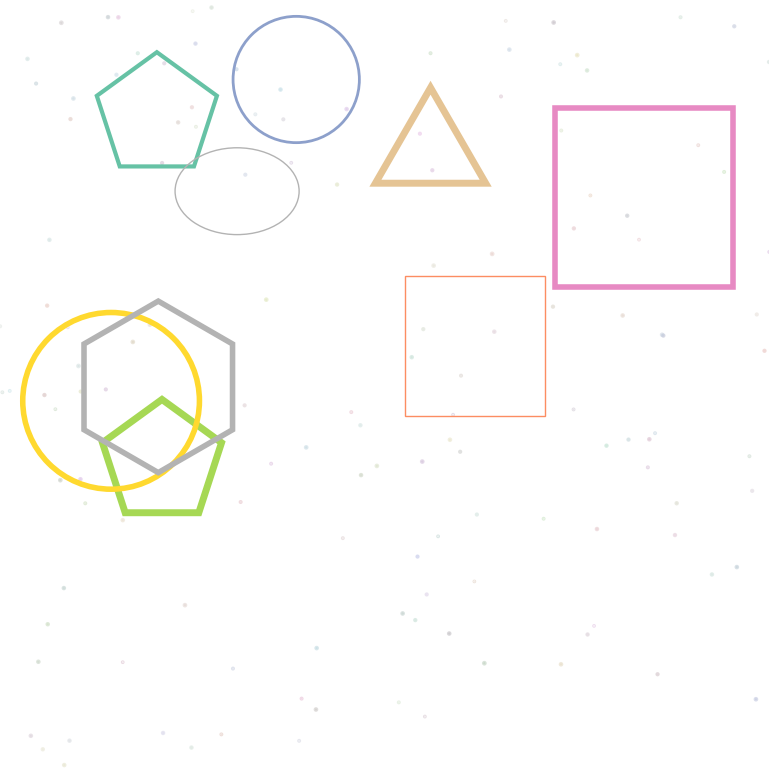[{"shape": "pentagon", "thickness": 1.5, "radius": 0.41, "center": [0.204, 0.85]}, {"shape": "square", "thickness": 0.5, "radius": 0.45, "center": [0.617, 0.55]}, {"shape": "circle", "thickness": 1, "radius": 0.41, "center": [0.385, 0.897]}, {"shape": "square", "thickness": 2, "radius": 0.58, "center": [0.837, 0.744]}, {"shape": "pentagon", "thickness": 2.5, "radius": 0.41, "center": [0.21, 0.4]}, {"shape": "circle", "thickness": 2, "radius": 0.57, "center": [0.144, 0.479]}, {"shape": "triangle", "thickness": 2.5, "radius": 0.41, "center": [0.559, 0.803]}, {"shape": "hexagon", "thickness": 2, "radius": 0.56, "center": [0.206, 0.498]}, {"shape": "oval", "thickness": 0.5, "radius": 0.4, "center": [0.308, 0.752]}]